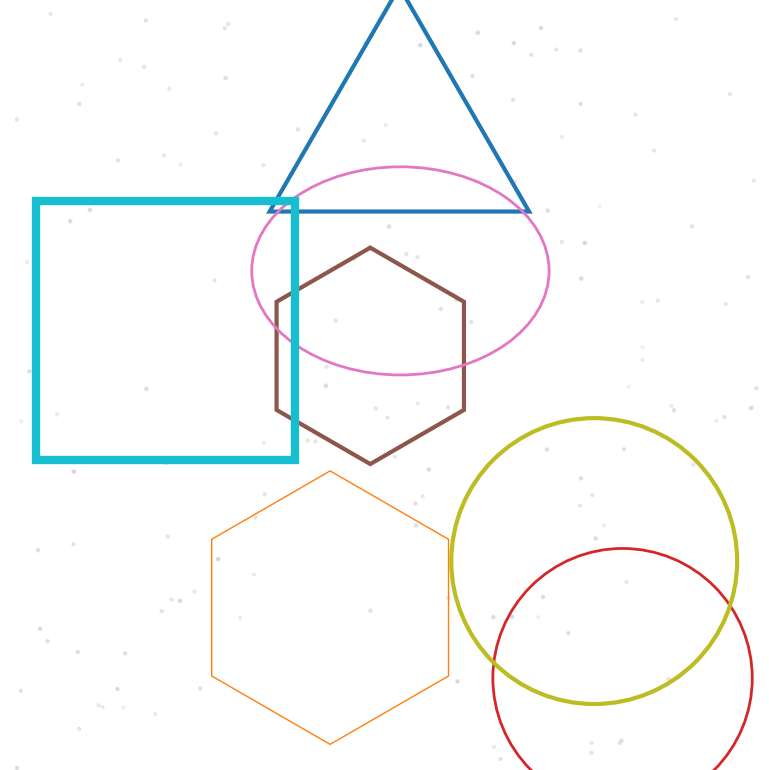[{"shape": "triangle", "thickness": 1.5, "radius": 0.97, "center": [0.519, 0.823]}, {"shape": "hexagon", "thickness": 0.5, "radius": 0.89, "center": [0.429, 0.211]}, {"shape": "circle", "thickness": 1, "radius": 0.84, "center": [0.809, 0.119]}, {"shape": "hexagon", "thickness": 1.5, "radius": 0.7, "center": [0.481, 0.538]}, {"shape": "oval", "thickness": 1, "radius": 0.97, "center": [0.52, 0.648]}, {"shape": "circle", "thickness": 1.5, "radius": 0.93, "center": [0.772, 0.271]}, {"shape": "square", "thickness": 3, "radius": 0.84, "center": [0.215, 0.571]}]